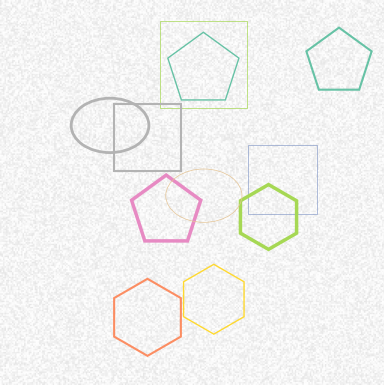[{"shape": "pentagon", "thickness": 1, "radius": 0.49, "center": [0.528, 0.819]}, {"shape": "pentagon", "thickness": 1.5, "radius": 0.45, "center": [0.881, 0.839]}, {"shape": "hexagon", "thickness": 1.5, "radius": 0.5, "center": [0.383, 0.176]}, {"shape": "square", "thickness": 0.5, "radius": 0.45, "center": [0.733, 0.534]}, {"shape": "pentagon", "thickness": 2.5, "radius": 0.47, "center": [0.432, 0.451]}, {"shape": "hexagon", "thickness": 2.5, "radius": 0.42, "center": [0.697, 0.436]}, {"shape": "square", "thickness": 0.5, "radius": 0.56, "center": [0.529, 0.833]}, {"shape": "hexagon", "thickness": 1, "radius": 0.45, "center": [0.555, 0.223]}, {"shape": "oval", "thickness": 0.5, "radius": 0.49, "center": [0.529, 0.492]}, {"shape": "oval", "thickness": 2, "radius": 0.5, "center": [0.286, 0.674]}, {"shape": "square", "thickness": 1.5, "radius": 0.44, "center": [0.384, 0.644]}]